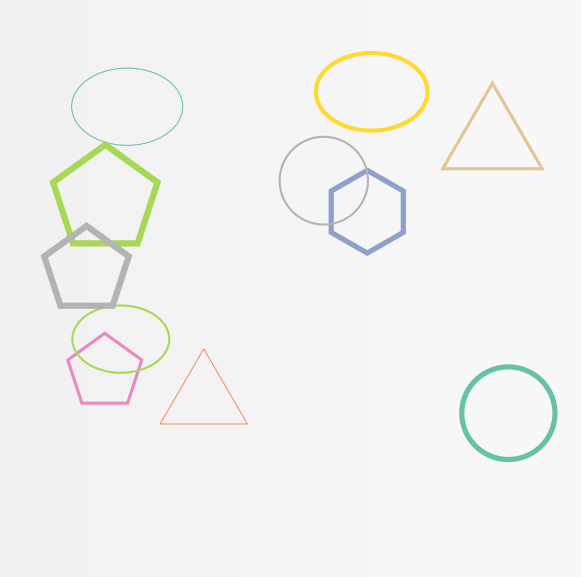[{"shape": "oval", "thickness": 0.5, "radius": 0.48, "center": [0.219, 0.814]}, {"shape": "circle", "thickness": 2.5, "radius": 0.4, "center": [0.875, 0.284]}, {"shape": "triangle", "thickness": 0.5, "radius": 0.43, "center": [0.351, 0.308]}, {"shape": "hexagon", "thickness": 2.5, "radius": 0.36, "center": [0.632, 0.633]}, {"shape": "pentagon", "thickness": 1.5, "radius": 0.33, "center": [0.18, 0.355]}, {"shape": "oval", "thickness": 1, "radius": 0.42, "center": [0.208, 0.412]}, {"shape": "pentagon", "thickness": 3, "radius": 0.47, "center": [0.181, 0.654]}, {"shape": "oval", "thickness": 2, "radius": 0.48, "center": [0.639, 0.84]}, {"shape": "triangle", "thickness": 1.5, "radius": 0.49, "center": [0.847, 0.756]}, {"shape": "circle", "thickness": 1, "radius": 0.38, "center": [0.557, 0.686]}, {"shape": "pentagon", "thickness": 3, "radius": 0.38, "center": [0.149, 0.532]}]